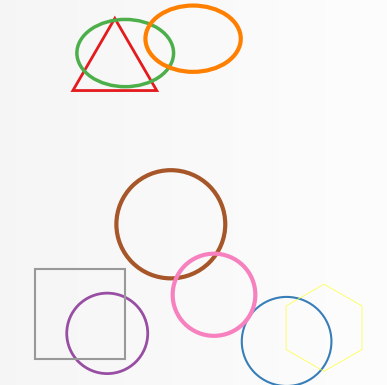[{"shape": "triangle", "thickness": 2, "radius": 0.62, "center": [0.296, 0.827]}, {"shape": "circle", "thickness": 1.5, "radius": 0.58, "center": [0.74, 0.113]}, {"shape": "oval", "thickness": 2.5, "radius": 0.62, "center": [0.323, 0.862]}, {"shape": "circle", "thickness": 2, "radius": 0.52, "center": [0.277, 0.134]}, {"shape": "oval", "thickness": 3, "radius": 0.62, "center": [0.498, 0.899]}, {"shape": "hexagon", "thickness": 0.5, "radius": 0.57, "center": [0.836, 0.149]}, {"shape": "circle", "thickness": 3, "radius": 0.7, "center": [0.441, 0.417]}, {"shape": "circle", "thickness": 3, "radius": 0.53, "center": [0.552, 0.234]}, {"shape": "square", "thickness": 1.5, "radius": 0.58, "center": [0.207, 0.184]}]